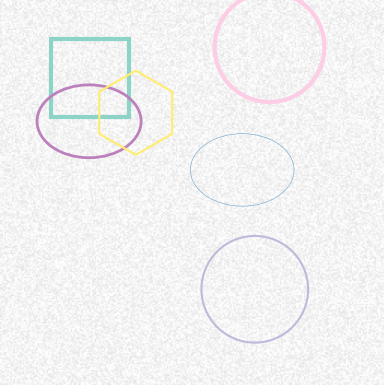[{"shape": "square", "thickness": 3, "radius": 0.51, "center": [0.233, 0.797]}, {"shape": "circle", "thickness": 1.5, "radius": 0.69, "center": [0.662, 0.249]}, {"shape": "oval", "thickness": 0.5, "radius": 0.67, "center": [0.629, 0.559]}, {"shape": "circle", "thickness": 3, "radius": 0.71, "center": [0.7, 0.878]}, {"shape": "oval", "thickness": 2, "radius": 0.68, "center": [0.231, 0.685]}, {"shape": "hexagon", "thickness": 1.5, "radius": 0.55, "center": [0.353, 0.707]}]